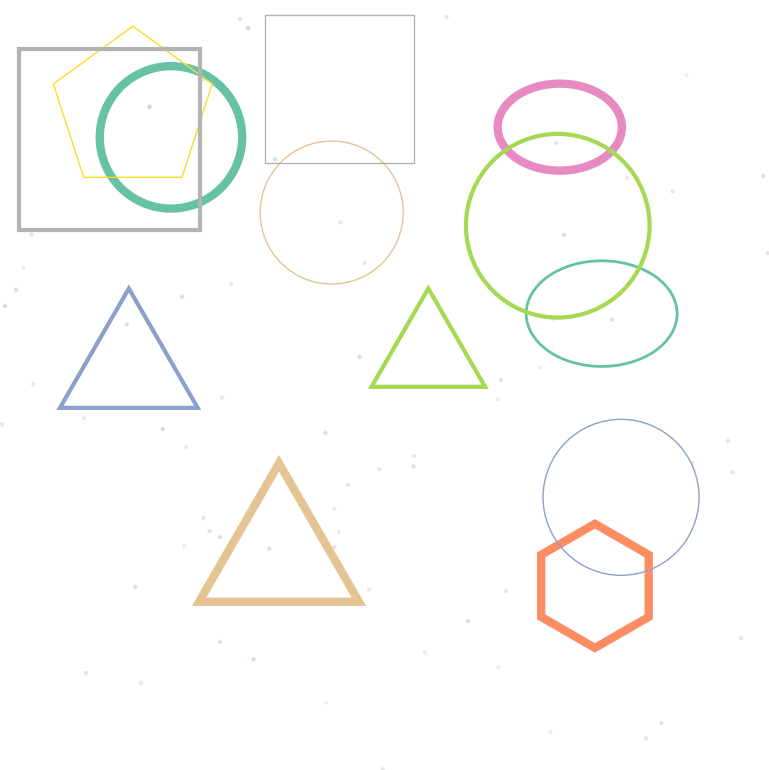[{"shape": "circle", "thickness": 3, "radius": 0.46, "center": [0.222, 0.822]}, {"shape": "oval", "thickness": 1, "radius": 0.49, "center": [0.781, 0.593]}, {"shape": "hexagon", "thickness": 3, "radius": 0.4, "center": [0.773, 0.239]}, {"shape": "circle", "thickness": 0.5, "radius": 0.51, "center": [0.807, 0.354]}, {"shape": "triangle", "thickness": 1.5, "radius": 0.52, "center": [0.167, 0.522]}, {"shape": "oval", "thickness": 3, "radius": 0.4, "center": [0.727, 0.835]}, {"shape": "triangle", "thickness": 1.5, "radius": 0.43, "center": [0.556, 0.54]}, {"shape": "circle", "thickness": 1.5, "radius": 0.6, "center": [0.724, 0.707]}, {"shape": "pentagon", "thickness": 0.5, "radius": 0.54, "center": [0.172, 0.857]}, {"shape": "triangle", "thickness": 3, "radius": 0.6, "center": [0.362, 0.278]}, {"shape": "circle", "thickness": 0.5, "radius": 0.46, "center": [0.431, 0.724]}, {"shape": "square", "thickness": 0.5, "radius": 0.48, "center": [0.441, 0.884]}, {"shape": "square", "thickness": 1.5, "radius": 0.59, "center": [0.142, 0.819]}]